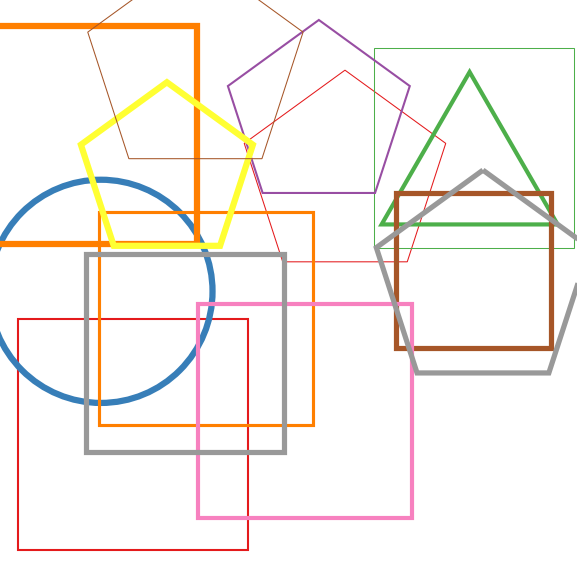[{"shape": "square", "thickness": 1, "radius": 1.0, "center": [0.231, 0.246]}, {"shape": "pentagon", "thickness": 0.5, "radius": 0.92, "center": [0.597, 0.694]}, {"shape": "circle", "thickness": 3, "radius": 0.97, "center": [0.175, 0.495]}, {"shape": "triangle", "thickness": 2, "radius": 0.88, "center": [0.813, 0.698]}, {"shape": "square", "thickness": 0.5, "radius": 0.87, "center": [0.821, 0.743]}, {"shape": "pentagon", "thickness": 1, "radius": 0.83, "center": [0.552, 0.799]}, {"shape": "square", "thickness": 1.5, "radius": 0.92, "center": [0.357, 0.448]}, {"shape": "square", "thickness": 3, "radius": 0.94, "center": [0.152, 0.765]}, {"shape": "pentagon", "thickness": 3, "radius": 0.78, "center": [0.289, 0.7]}, {"shape": "square", "thickness": 2.5, "radius": 0.67, "center": [0.82, 0.531]}, {"shape": "pentagon", "thickness": 0.5, "radius": 0.98, "center": [0.338, 0.883]}, {"shape": "square", "thickness": 2, "radius": 0.93, "center": [0.529, 0.287]}, {"shape": "pentagon", "thickness": 2.5, "radius": 0.97, "center": [0.836, 0.51]}, {"shape": "square", "thickness": 2.5, "radius": 0.86, "center": [0.32, 0.388]}]